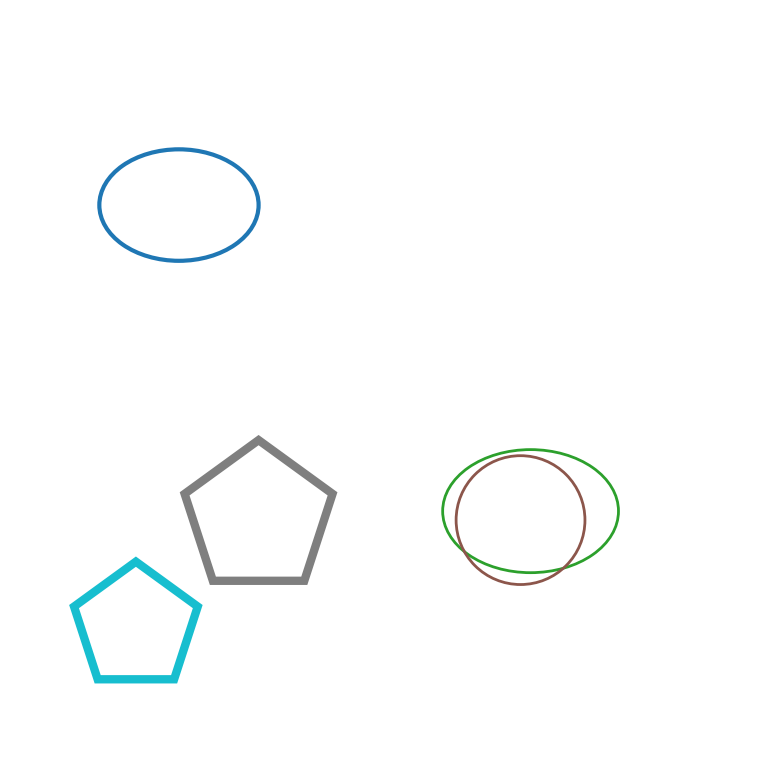[{"shape": "oval", "thickness": 1.5, "radius": 0.52, "center": [0.232, 0.734]}, {"shape": "oval", "thickness": 1, "radius": 0.57, "center": [0.689, 0.336]}, {"shape": "circle", "thickness": 1, "radius": 0.42, "center": [0.676, 0.325]}, {"shape": "pentagon", "thickness": 3, "radius": 0.5, "center": [0.336, 0.327]}, {"shape": "pentagon", "thickness": 3, "radius": 0.42, "center": [0.176, 0.186]}]